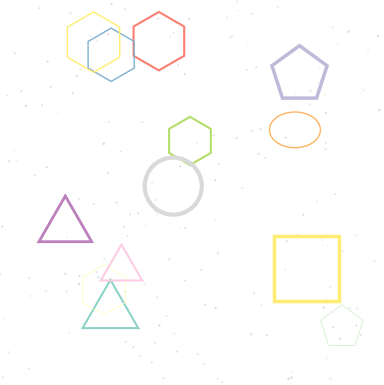[{"shape": "triangle", "thickness": 1.5, "radius": 0.42, "center": [0.287, 0.19]}, {"shape": "hexagon", "thickness": 0.5, "radius": 0.32, "center": [0.27, 0.247]}, {"shape": "pentagon", "thickness": 2.5, "radius": 0.38, "center": [0.778, 0.806]}, {"shape": "hexagon", "thickness": 1.5, "radius": 0.38, "center": [0.413, 0.893]}, {"shape": "hexagon", "thickness": 1, "radius": 0.35, "center": [0.289, 0.858]}, {"shape": "oval", "thickness": 1, "radius": 0.33, "center": [0.766, 0.663]}, {"shape": "hexagon", "thickness": 1.5, "radius": 0.31, "center": [0.493, 0.634]}, {"shape": "triangle", "thickness": 1.5, "radius": 0.31, "center": [0.316, 0.303]}, {"shape": "circle", "thickness": 3, "radius": 0.37, "center": [0.45, 0.517]}, {"shape": "triangle", "thickness": 2, "radius": 0.4, "center": [0.17, 0.412]}, {"shape": "pentagon", "thickness": 0.5, "radius": 0.29, "center": [0.888, 0.15]}, {"shape": "square", "thickness": 2.5, "radius": 0.42, "center": [0.797, 0.303]}, {"shape": "hexagon", "thickness": 1, "radius": 0.39, "center": [0.243, 0.89]}]